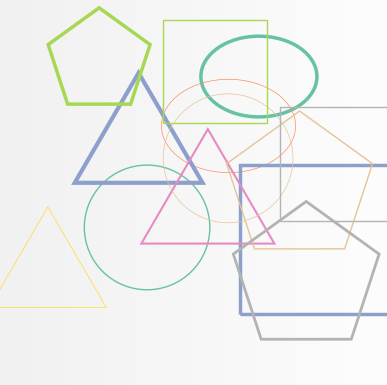[{"shape": "circle", "thickness": 1, "radius": 0.81, "center": [0.38, 0.409]}, {"shape": "oval", "thickness": 2.5, "radius": 0.75, "center": [0.668, 0.801]}, {"shape": "oval", "thickness": 0.5, "radius": 0.87, "center": [0.59, 0.673]}, {"shape": "square", "thickness": 2.5, "radius": 0.97, "center": [0.814, 0.378]}, {"shape": "triangle", "thickness": 3, "radius": 0.95, "center": [0.358, 0.62]}, {"shape": "triangle", "thickness": 1.5, "radius": 0.99, "center": [0.536, 0.466]}, {"shape": "square", "thickness": 1, "radius": 0.67, "center": [0.555, 0.814]}, {"shape": "pentagon", "thickness": 2.5, "radius": 0.69, "center": [0.256, 0.841]}, {"shape": "triangle", "thickness": 0.5, "radius": 0.87, "center": [0.123, 0.289]}, {"shape": "pentagon", "thickness": 1, "radius": 0.99, "center": [0.773, 0.514]}, {"shape": "circle", "thickness": 0.5, "radius": 0.84, "center": [0.589, 0.589]}, {"shape": "square", "thickness": 1, "radius": 0.74, "center": [0.87, 0.574]}, {"shape": "pentagon", "thickness": 2, "radius": 0.99, "center": [0.79, 0.279]}]